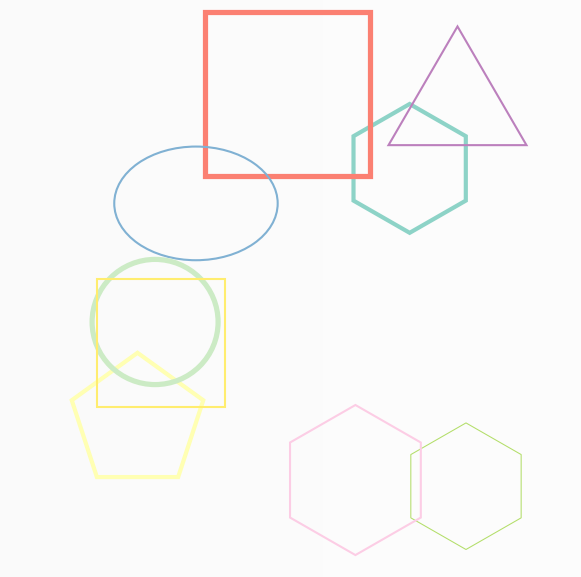[{"shape": "hexagon", "thickness": 2, "radius": 0.56, "center": [0.705, 0.708]}, {"shape": "pentagon", "thickness": 2, "radius": 0.59, "center": [0.237, 0.269]}, {"shape": "square", "thickness": 2.5, "radius": 0.71, "center": [0.494, 0.836]}, {"shape": "oval", "thickness": 1, "radius": 0.7, "center": [0.337, 0.647]}, {"shape": "hexagon", "thickness": 0.5, "radius": 0.55, "center": [0.802, 0.157]}, {"shape": "hexagon", "thickness": 1, "radius": 0.65, "center": [0.611, 0.168]}, {"shape": "triangle", "thickness": 1, "radius": 0.69, "center": [0.787, 0.816]}, {"shape": "circle", "thickness": 2.5, "radius": 0.54, "center": [0.267, 0.442]}, {"shape": "square", "thickness": 1, "radius": 0.55, "center": [0.277, 0.405]}]